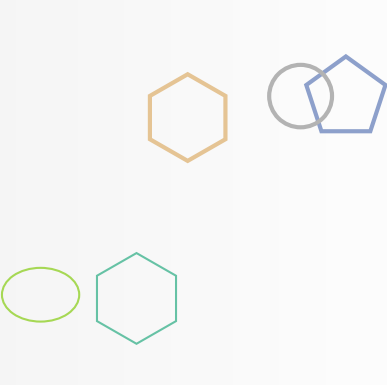[{"shape": "hexagon", "thickness": 1.5, "radius": 0.59, "center": [0.352, 0.225]}, {"shape": "pentagon", "thickness": 3, "radius": 0.54, "center": [0.893, 0.746]}, {"shape": "oval", "thickness": 1.5, "radius": 0.5, "center": [0.105, 0.235]}, {"shape": "hexagon", "thickness": 3, "radius": 0.56, "center": [0.484, 0.695]}, {"shape": "circle", "thickness": 3, "radius": 0.41, "center": [0.776, 0.75]}]